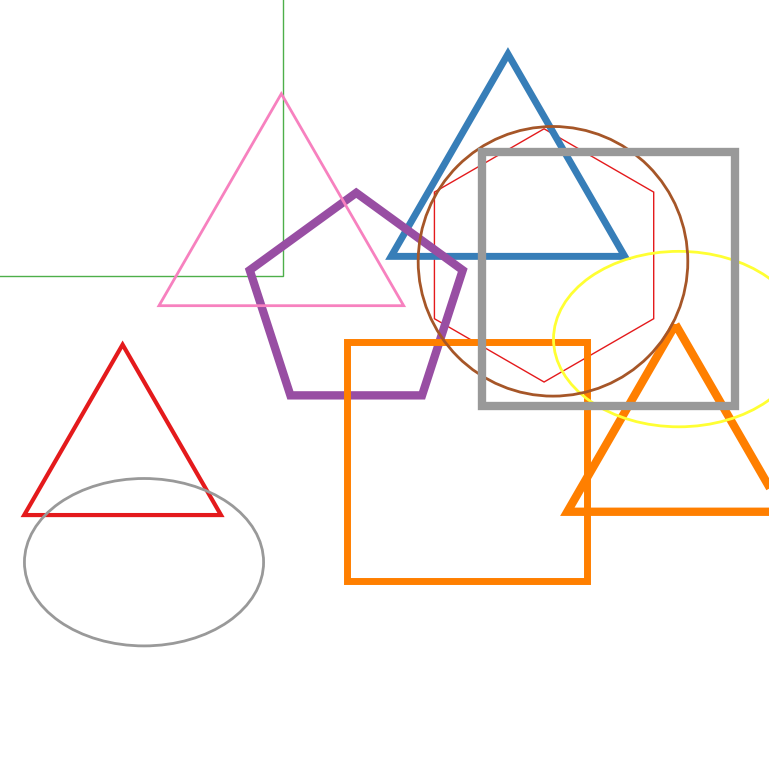[{"shape": "hexagon", "thickness": 0.5, "radius": 0.82, "center": [0.707, 0.668]}, {"shape": "triangle", "thickness": 1.5, "radius": 0.74, "center": [0.159, 0.405]}, {"shape": "triangle", "thickness": 2.5, "radius": 0.88, "center": [0.66, 0.755]}, {"shape": "square", "thickness": 0.5, "radius": 0.94, "center": [0.179, 0.829]}, {"shape": "pentagon", "thickness": 3, "radius": 0.73, "center": [0.463, 0.604]}, {"shape": "triangle", "thickness": 3, "radius": 0.81, "center": [0.877, 0.416]}, {"shape": "square", "thickness": 2.5, "radius": 0.78, "center": [0.606, 0.401]}, {"shape": "oval", "thickness": 1, "radius": 0.81, "center": [0.882, 0.56]}, {"shape": "circle", "thickness": 1, "radius": 0.88, "center": [0.718, 0.661]}, {"shape": "triangle", "thickness": 1, "radius": 0.92, "center": [0.365, 0.695]}, {"shape": "oval", "thickness": 1, "radius": 0.78, "center": [0.187, 0.27]}, {"shape": "square", "thickness": 3, "radius": 0.82, "center": [0.79, 0.638]}]